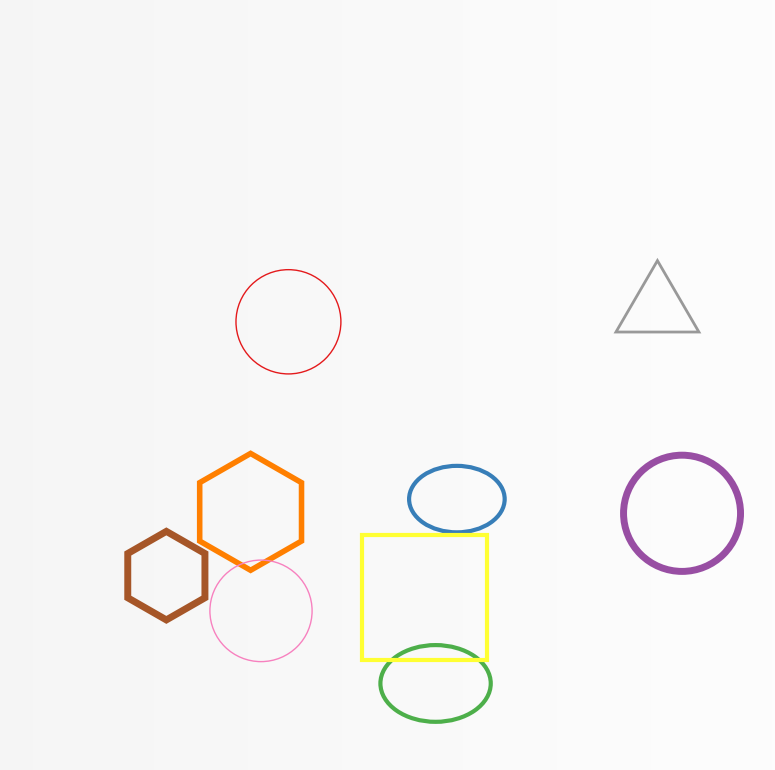[{"shape": "circle", "thickness": 0.5, "radius": 0.34, "center": [0.372, 0.582]}, {"shape": "oval", "thickness": 1.5, "radius": 0.31, "center": [0.59, 0.352]}, {"shape": "oval", "thickness": 1.5, "radius": 0.36, "center": [0.562, 0.112]}, {"shape": "circle", "thickness": 2.5, "radius": 0.38, "center": [0.88, 0.333]}, {"shape": "hexagon", "thickness": 2, "radius": 0.38, "center": [0.323, 0.335]}, {"shape": "square", "thickness": 1.5, "radius": 0.41, "center": [0.548, 0.224]}, {"shape": "hexagon", "thickness": 2.5, "radius": 0.29, "center": [0.215, 0.252]}, {"shape": "circle", "thickness": 0.5, "radius": 0.33, "center": [0.337, 0.207]}, {"shape": "triangle", "thickness": 1, "radius": 0.31, "center": [0.848, 0.6]}]